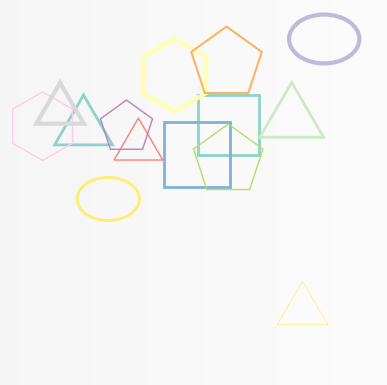[{"shape": "square", "thickness": 2, "radius": 0.39, "center": [0.59, 0.676]}, {"shape": "triangle", "thickness": 2, "radius": 0.43, "center": [0.216, 0.667]}, {"shape": "hexagon", "thickness": 3, "radius": 0.47, "center": [0.451, 0.805]}, {"shape": "oval", "thickness": 3, "radius": 0.45, "center": [0.837, 0.899]}, {"shape": "triangle", "thickness": 1, "radius": 0.36, "center": [0.357, 0.621]}, {"shape": "square", "thickness": 2, "radius": 0.43, "center": [0.508, 0.598]}, {"shape": "pentagon", "thickness": 1.5, "radius": 0.48, "center": [0.585, 0.836]}, {"shape": "pentagon", "thickness": 1, "radius": 0.47, "center": [0.589, 0.584]}, {"shape": "hexagon", "thickness": 1, "radius": 0.45, "center": [0.11, 0.672]}, {"shape": "triangle", "thickness": 3, "radius": 0.35, "center": [0.155, 0.714]}, {"shape": "pentagon", "thickness": 1, "radius": 0.35, "center": [0.326, 0.67]}, {"shape": "triangle", "thickness": 2, "radius": 0.47, "center": [0.753, 0.691]}, {"shape": "triangle", "thickness": 0.5, "radius": 0.38, "center": [0.781, 0.194]}, {"shape": "oval", "thickness": 2, "radius": 0.4, "center": [0.28, 0.483]}]